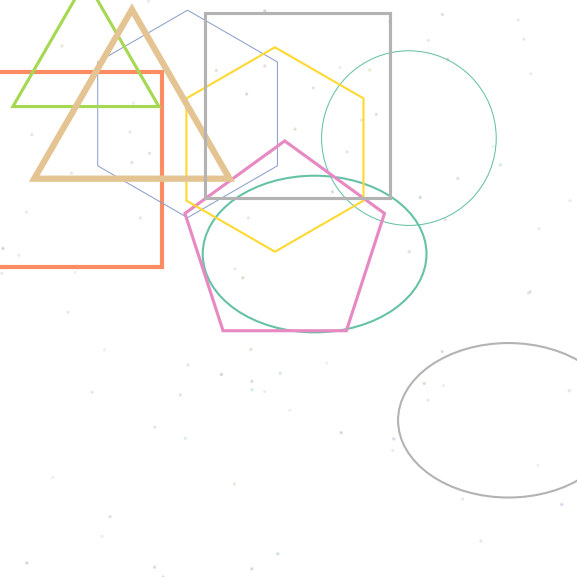[{"shape": "oval", "thickness": 1, "radius": 0.97, "center": [0.545, 0.559]}, {"shape": "circle", "thickness": 0.5, "radius": 0.76, "center": [0.708, 0.76]}, {"shape": "square", "thickness": 2, "radius": 0.84, "center": [0.113, 0.705]}, {"shape": "hexagon", "thickness": 0.5, "radius": 0.9, "center": [0.325, 0.802]}, {"shape": "pentagon", "thickness": 1.5, "radius": 0.91, "center": [0.493, 0.573]}, {"shape": "triangle", "thickness": 1.5, "radius": 0.73, "center": [0.149, 0.888]}, {"shape": "hexagon", "thickness": 1, "radius": 0.89, "center": [0.476, 0.74]}, {"shape": "triangle", "thickness": 3, "radius": 0.98, "center": [0.228, 0.787]}, {"shape": "oval", "thickness": 1, "radius": 0.96, "center": [0.88, 0.271]}, {"shape": "square", "thickness": 1.5, "radius": 0.8, "center": [0.516, 0.816]}]